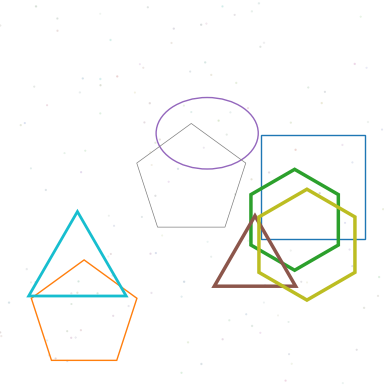[{"shape": "square", "thickness": 1, "radius": 0.68, "center": [0.813, 0.515]}, {"shape": "pentagon", "thickness": 1, "radius": 0.72, "center": [0.218, 0.181]}, {"shape": "hexagon", "thickness": 2.5, "radius": 0.66, "center": [0.765, 0.429]}, {"shape": "oval", "thickness": 1, "radius": 0.66, "center": [0.538, 0.654]}, {"shape": "triangle", "thickness": 2.5, "radius": 0.61, "center": [0.662, 0.318]}, {"shape": "pentagon", "thickness": 0.5, "radius": 0.74, "center": [0.497, 0.53]}, {"shape": "hexagon", "thickness": 2.5, "radius": 0.72, "center": [0.797, 0.365]}, {"shape": "triangle", "thickness": 2, "radius": 0.73, "center": [0.201, 0.304]}]